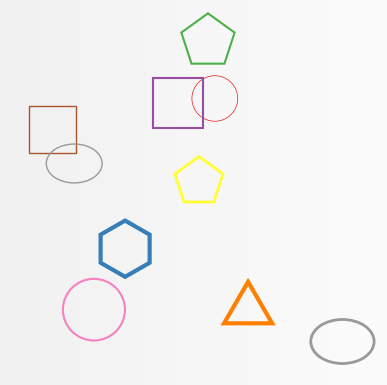[{"shape": "circle", "thickness": 0.5, "radius": 0.3, "center": [0.554, 0.744]}, {"shape": "hexagon", "thickness": 3, "radius": 0.37, "center": [0.323, 0.354]}, {"shape": "pentagon", "thickness": 1.5, "radius": 0.36, "center": [0.537, 0.893]}, {"shape": "square", "thickness": 1.5, "radius": 0.32, "center": [0.459, 0.732]}, {"shape": "triangle", "thickness": 3, "radius": 0.36, "center": [0.64, 0.196]}, {"shape": "pentagon", "thickness": 2, "radius": 0.33, "center": [0.513, 0.528]}, {"shape": "square", "thickness": 1, "radius": 0.3, "center": [0.134, 0.663]}, {"shape": "circle", "thickness": 1.5, "radius": 0.4, "center": [0.242, 0.196]}, {"shape": "oval", "thickness": 1, "radius": 0.36, "center": [0.191, 0.575]}, {"shape": "oval", "thickness": 2, "radius": 0.41, "center": [0.884, 0.113]}]